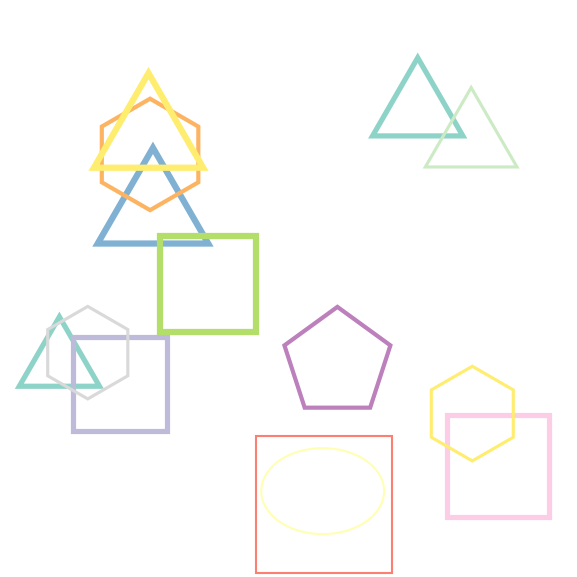[{"shape": "triangle", "thickness": 2.5, "radius": 0.45, "center": [0.723, 0.809]}, {"shape": "triangle", "thickness": 2.5, "radius": 0.4, "center": [0.103, 0.37]}, {"shape": "oval", "thickness": 1, "radius": 0.53, "center": [0.559, 0.149]}, {"shape": "square", "thickness": 2.5, "radius": 0.41, "center": [0.208, 0.334]}, {"shape": "square", "thickness": 1, "radius": 0.59, "center": [0.561, 0.126]}, {"shape": "triangle", "thickness": 3, "radius": 0.55, "center": [0.265, 0.633]}, {"shape": "hexagon", "thickness": 2, "radius": 0.48, "center": [0.26, 0.732]}, {"shape": "square", "thickness": 3, "radius": 0.42, "center": [0.36, 0.507]}, {"shape": "square", "thickness": 2.5, "radius": 0.44, "center": [0.862, 0.192]}, {"shape": "hexagon", "thickness": 1.5, "radius": 0.4, "center": [0.152, 0.388]}, {"shape": "pentagon", "thickness": 2, "radius": 0.48, "center": [0.584, 0.371]}, {"shape": "triangle", "thickness": 1.5, "radius": 0.46, "center": [0.816, 0.756]}, {"shape": "hexagon", "thickness": 1.5, "radius": 0.41, "center": [0.818, 0.283]}, {"shape": "triangle", "thickness": 3, "radius": 0.55, "center": [0.257, 0.763]}]